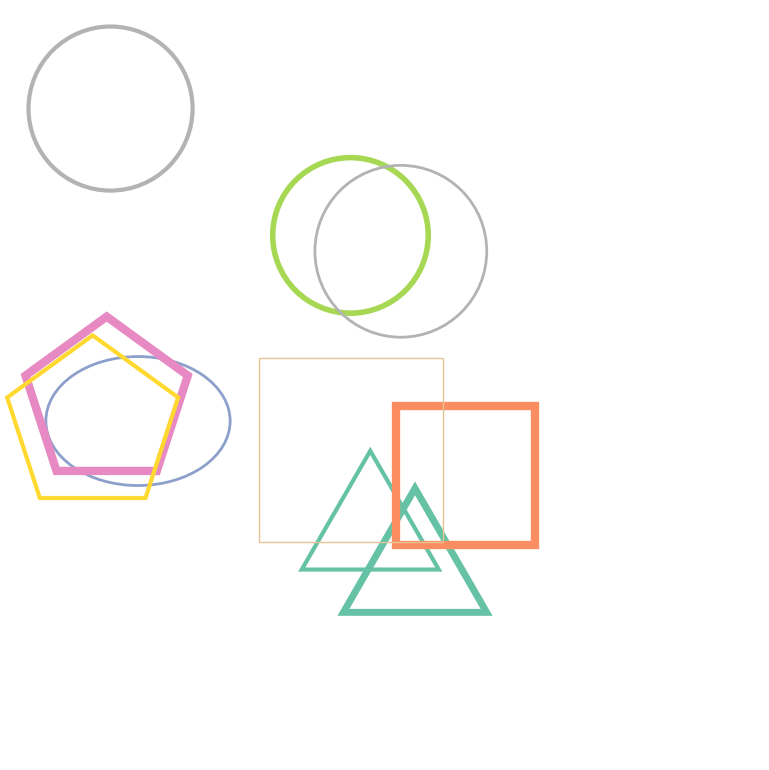[{"shape": "triangle", "thickness": 2.5, "radius": 0.54, "center": [0.539, 0.258]}, {"shape": "triangle", "thickness": 1.5, "radius": 0.51, "center": [0.481, 0.312]}, {"shape": "square", "thickness": 3, "radius": 0.45, "center": [0.605, 0.382]}, {"shape": "oval", "thickness": 1, "radius": 0.6, "center": [0.179, 0.453]}, {"shape": "pentagon", "thickness": 3, "radius": 0.55, "center": [0.139, 0.478]}, {"shape": "circle", "thickness": 2, "radius": 0.51, "center": [0.455, 0.694]}, {"shape": "pentagon", "thickness": 1.5, "radius": 0.58, "center": [0.12, 0.448]}, {"shape": "square", "thickness": 0.5, "radius": 0.6, "center": [0.456, 0.415]}, {"shape": "circle", "thickness": 1.5, "radius": 0.53, "center": [0.144, 0.859]}, {"shape": "circle", "thickness": 1, "radius": 0.56, "center": [0.521, 0.674]}]